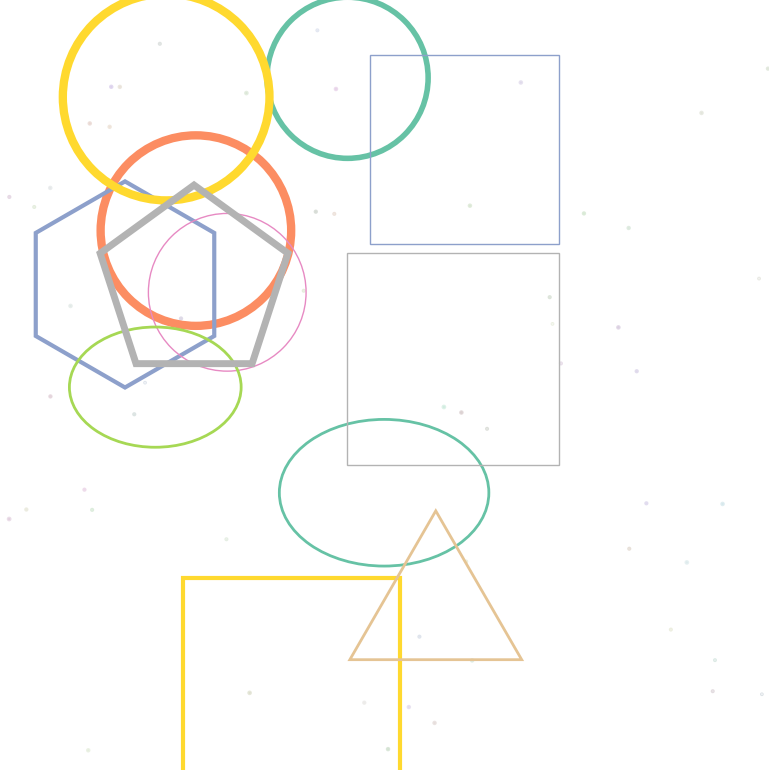[{"shape": "circle", "thickness": 2, "radius": 0.52, "center": [0.451, 0.899]}, {"shape": "oval", "thickness": 1, "radius": 0.68, "center": [0.499, 0.36]}, {"shape": "circle", "thickness": 3, "radius": 0.62, "center": [0.254, 0.701]}, {"shape": "hexagon", "thickness": 1.5, "radius": 0.67, "center": [0.162, 0.631]}, {"shape": "square", "thickness": 0.5, "radius": 0.61, "center": [0.603, 0.806]}, {"shape": "circle", "thickness": 0.5, "radius": 0.51, "center": [0.295, 0.62]}, {"shape": "oval", "thickness": 1, "radius": 0.56, "center": [0.202, 0.497]}, {"shape": "square", "thickness": 1.5, "radius": 0.7, "center": [0.379, 0.109]}, {"shape": "circle", "thickness": 3, "radius": 0.67, "center": [0.216, 0.874]}, {"shape": "triangle", "thickness": 1, "radius": 0.64, "center": [0.566, 0.208]}, {"shape": "pentagon", "thickness": 2.5, "radius": 0.64, "center": [0.252, 0.631]}, {"shape": "square", "thickness": 0.5, "radius": 0.69, "center": [0.588, 0.534]}]